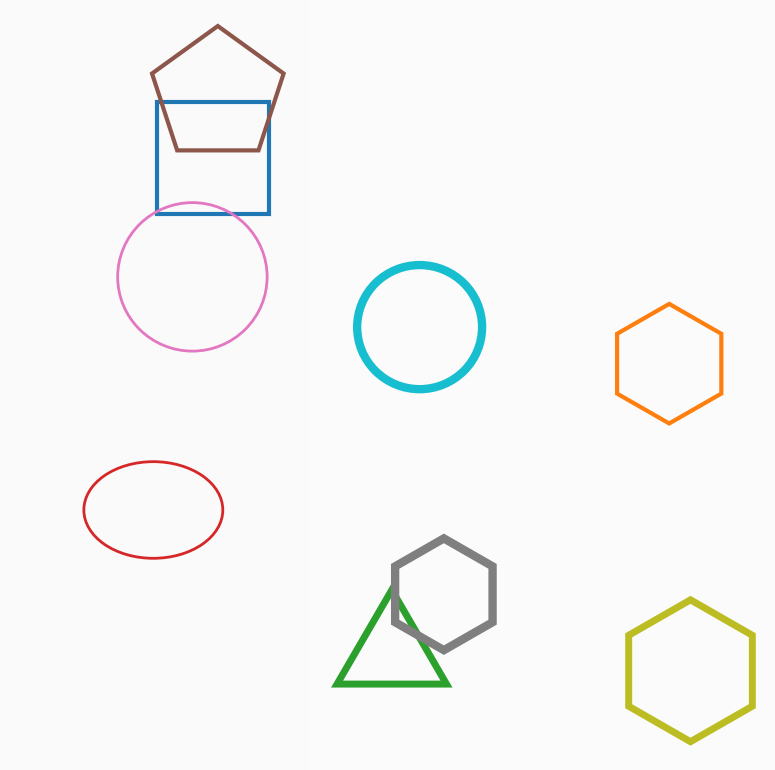[{"shape": "square", "thickness": 1.5, "radius": 0.36, "center": [0.275, 0.795]}, {"shape": "hexagon", "thickness": 1.5, "radius": 0.39, "center": [0.863, 0.528]}, {"shape": "triangle", "thickness": 2.5, "radius": 0.41, "center": [0.506, 0.152]}, {"shape": "oval", "thickness": 1, "radius": 0.45, "center": [0.198, 0.338]}, {"shape": "pentagon", "thickness": 1.5, "radius": 0.45, "center": [0.281, 0.877]}, {"shape": "circle", "thickness": 1, "radius": 0.48, "center": [0.248, 0.64]}, {"shape": "hexagon", "thickness": 3, "radius": 0.36, "center": [0.573, 0.228]}, {"shape": "hexagon", "thickness": 2.5, "radius": 0.46, "center": [0.891, 0.129]}, {"shape": "circle", "thickness": 3, "radius": 0.4, "center": [0.541, 0.575]}]